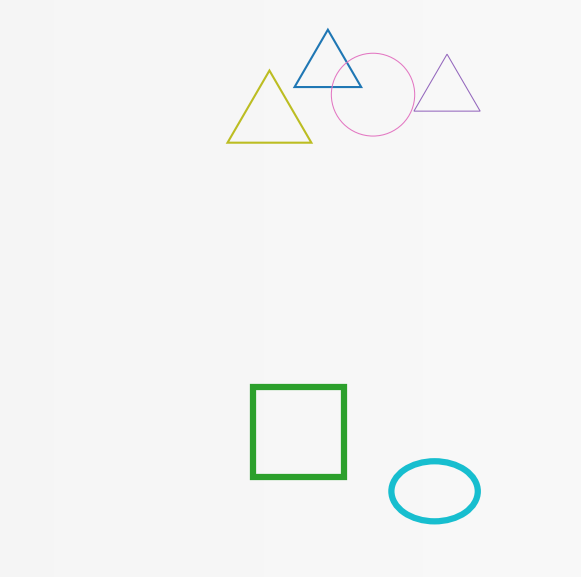[{"shape": "triangle", "thickness": 1, "radius": 0.33, "center": [0.564, 0.881]}, {"shape": "square", "thickness": 3, "radius": 0.39, "center": [0.513, 0.25]}, {"shape": "triangle", "thickness": 0.5, "radius": 0.33, "center": [0.769, 0.84]}, {"shape": "circle", "thickness": 0.5, "radius": 0.36, "center": [0.642, 0.835]}, {"shape": "triangle", "thickness": 1, "radius": 0.42, "center": [0.464, 0.794]}, {"shape": "oval", "thickness": 3, "radius": 0.37, "center": [0.748, 0.148]}]